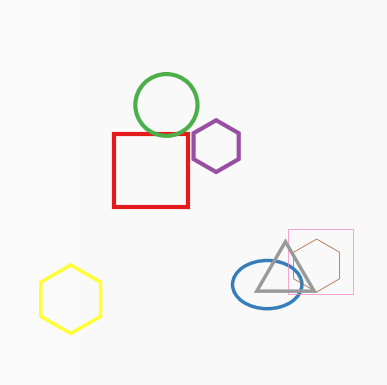[{"shape": "square", "thickness": 3, "radius": 0.48, "center": [0.39, 0.557]}, {"shape": "oval", "thickness": 2.5, "radius": 0.45, "center": [0.69, 0.261]}, {"shape": "circle", "thickness": 3, "radius": 0.4, "center": [0.429, 0.727]}, {"shape": "hexagon", "thickness": 3, "radius": 0.34, "center": [0.558, 0.62]}, {"shape": "hexagon", "thickness": 2.5, "radius": 0.44, "center": [0.182, 0.223]}, {"shape": "hexagon", "thickness": 0.5, "radius": 0.34, "center": [0.817, 0.31]}, {"shape": "square", "thickness": 0.5, "radius": 0.42, "center": [0.827, 0.321]}, {"shape": "triangle", "thickness": 2.5, "radius": 0.43, "center": [0.737, 0.287]}]